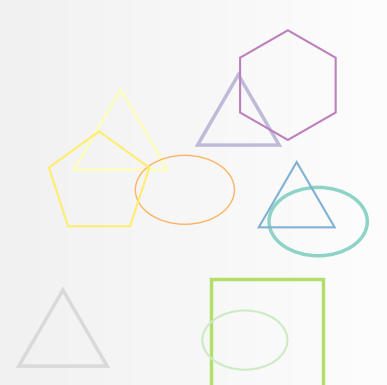[{"shape": "oval", "thickness": 2.5, "radius": 0.63, "center": [0.821, 0.424]}, {"shape": "triangle", "thickness": 1.5, "radius": 0.7, "center": [0.311, 0.629]}, {"shape": "triangle", "thickness": 2.5, "radius": 0.61, "center": [0.615, 0.684]}, {"shape": "triangle", "thickness": 1.5, "radius": 0.57, "center": [0.766, 0.466]}, {"shape": "oval", "thickness": 1, "radius": 0.64, "center": [0.477, 0.507]}, {"shape": "square", "thickness": 2.5, "radius": 0.72, "center": [0.689, 0.131]}, {"shape": "triangle", "thickness": 2.5, "radius": 0.66, "center": [0.162, 0.115]}, {"shape": "hexagon", "thickness": 1.5, "radius": 0.71, "center": [0.743, 0.779]}, {"shape": "oval", "thickness": 1.5, "radius": 0.55, "center": [0.632, 0.117]}, {"shape": "pentagon", "thickness": 1.5, "radius": 0.68, "center": [0.256, 0.523]}]